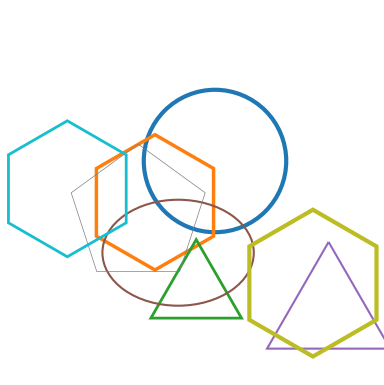[{"shape": "circle", "thickness": 3, "radius": 0.93, "center": [0.558, 0.582]}, {"shape": "hexagon", "thickness": 2.5, "radius": 0.88, "center": [0.403, 0.474]}, {"shape": "triangle", "thickness": 2, "radius": 0.68, "center": [0.51, 0.242]}, {"shape": "triangle", "thickness": 1.5, "radius": 0.92, "center": [0.853, 0.187]}, {"shape": "oval", "thickness": 1.5, "radius": 0.98, "center": [0.463, 0.344]}, {"shape": "pentagon", "thickness": 0.5, "radius": 0.91, "center": [0.359, 0.443]}, {"shape": "hexagon", "thickness": 3, "radius": 0.95, "center": [0.813, 0.265]}, {"shape": "hexagon", "thickness": 2, "radius": 0.88, "center": [0.175, 0.51]}]